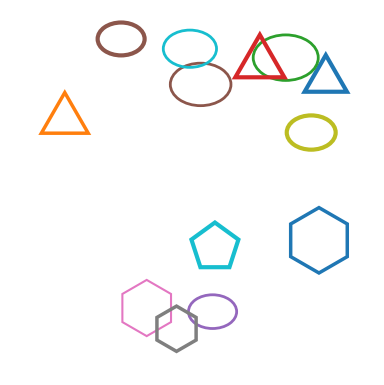[{"shape": "hexagon", "thickness": 2.5, "radius": 0.42, "center": [0.829, 0.376]}, {"shape": "triangle", "thickness": 3, "radius": 0.32, "center": [0.846, 0.793]}, {"shape": "triangle", "thickness": 2.5, "radius": 0.35, "center": [0.168, 0.689]}, {"shape": "oval", "thickness": 2, "radius": 0.42, "center": [0.742, 0.85]}, {"shape": "triangle", "thickness": 3, "radius": 0.37, "center": [0.675, 0.836]}, {"shape": "oval", "thickness": 2, "radius": 0.31, "center": [0.552, 0.191]}, {"shape": "oval", "thickness": 2, "radius": 0.39, "center": [0.521, 0.781]}, {"shape": "oval", "thickness": 3, "radius": 0.31, "center": [0.315, 0.899]}, {"shape": "hexagon", "thickness": 1.5, "radius": 0.36, "center": [0.381, 0.2]}, {"shape": "hexagon", "thickness": 2.5, "radius": 0.29, "center": [0.458, 0.146]}, {"shape": "oval", "thickness": 3, "radius": 0.32, "center": [0.808, 0.656]}, {"shape": "pentagon", "thickness": 3, "radius": 0.32, "center": [0.558, 0.358]}, {"shape": "oval", "thickness": 2, "radius": 0.35, "center": [0.493, 0.873]}]